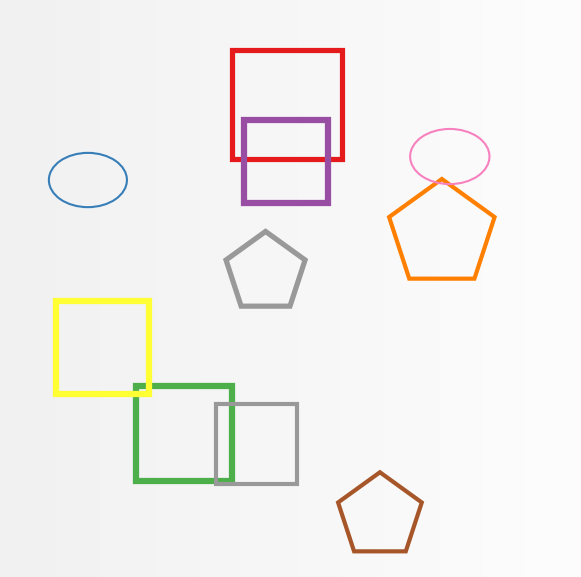[{"shape": "square", "thickness": 2.5, "radius": 0.47, "center": [0.494, 0.818]}, {"shape": "oval", "thickness": 1, "radius": 0.34, "center": [0.151, 0.687]}, {"shape": "square", "thickness": 3, "radius": 0.41, "center": [0.316, 0.248]}, {"shape": "square", "thickness": 3, "radius": 0.36, "center": [0.492, 0.72]}, {"shape": "pentagon", "thickness": 2, "radius": 0.48, "center": [0.76, 0.594]}, {"shape": "square", "thickness": 3, "radius": 0.4, "center": [0.176, 0.398]}, {"shape": "pentagon", "thickness": 2, "radius": 0.38, "center": [0.654, 0.106]}, {"shape": "oval", "thickness": 1, "radius": 0.34, "center": [0.774, 0.728]}, {"shape": "square", "thickness": 2, "radius": 0.35, "center": [0.441, 0.23]}, {"shape": "pentagon", "thickness": 2.5, "radius": 0.36, "center": [0.457, 0.527]}]